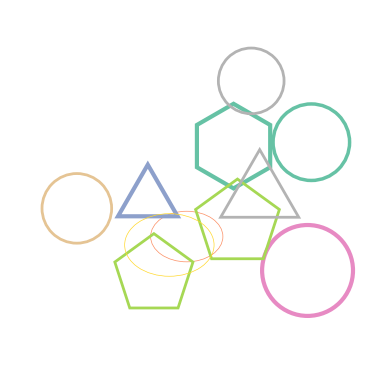[{"shape": "circle", "thickness": 2.5, "radius": 0.5, "center": [0.809, 0.631]}, {"shape": "hexagon", "thickness": 3, "radius": 0.55, "center": [0.607, 0.62]}, {"shape": "oval", "thickness": 0.5, "radius": 0.47, "center": [0.485, 0.386]}, {"shape": "triangle", "thickness": 3, "radius": 0.45, "center": [0.384, 0.483]}, {"shape": "circle", "thickness": 3, "radius": 0.59, "center": [0.799, 0.297]}, {"shape": "pentagon", "thickness": 2, "radius": 0.53, "center": [0.4, 0.286]}, {"shape": "pentagon", "thickness": 2, "radius": 0.57, "center": [0.617, 0.42]}, {"shape": "oval", "thickness": 0.5, "radius": 0.58, "center": [0.44, 0.364]}, {"shape": "circle", "thickness": 2, "radius": 0.45, "center": [0.2, 0.459]}, {"shape": "circle", "thickness": 2, "radius": 0.43, "center": [0.652, 0.79]}, {"shape": "triangle", "thickness": 2, "radius": 0.59, "center": [0.675, 0.494]}]